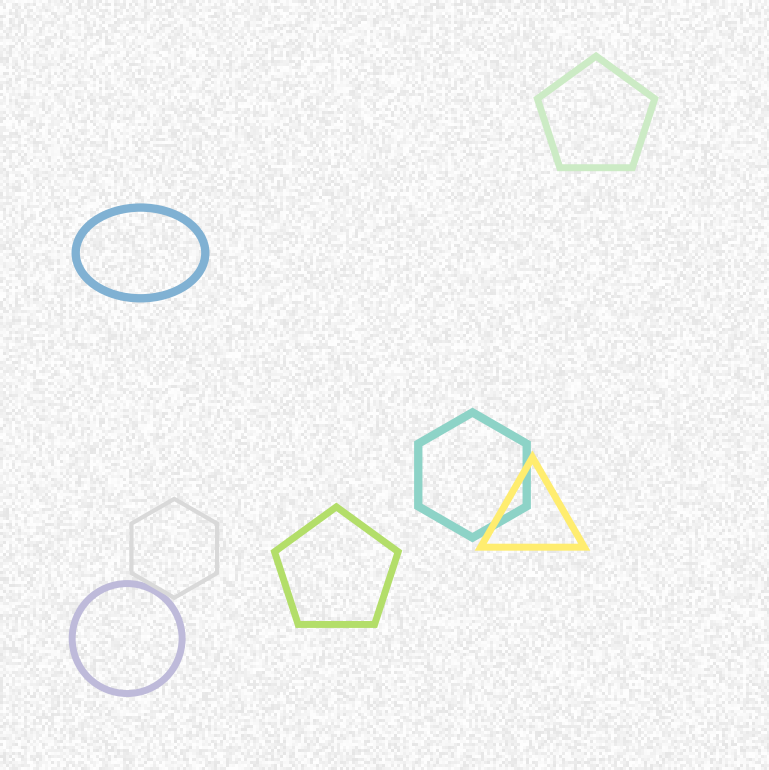[{"shape": "hexagon", "thickness": 3, "radius": 0.41, "center": [0.614, 0.383]}, {"shape": "circle", "thickness": 2.5, "radius": 0.36, "center": [0.165, 0.171]}, {"shape": "oval", "thickness": 3, "radius": 0.42, "center": [0.182, 0.672]}, {"shape": "pentagon", "thickness": 2.5, "radius": 0.42, "center": [0.437, 0.257]}, {"shape": "hexagon", "thickness": 1.5, "radius": 0.32, "center": [0.226, 0.288]}, {"shape": "pentagon", "thickness": 2.5, "radius": 0.4, "center": [0.774, 0.847]}, {"shape": "triangle", "thickness": 2.5, "radius": 0.39, "center": [0.692, 0.328]}]